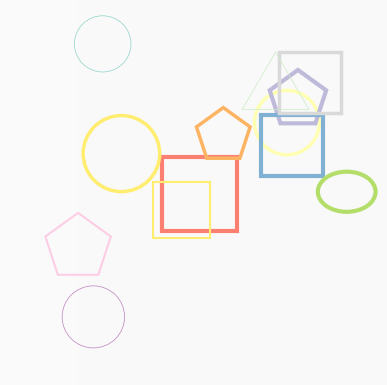[{"shape": "circle", "thickness": 0.5, "radius": 0.36, "center": [0.265, 0.886]}, {"shape": "circle", "thickness": 2.5, "radius": 0.42, "center": [0.74, 0.682]}, {"shape": "pentagon", "thickness": 3, "radius": 0.38, "center": [0.769, 0.742]}, {"shape": "square", "thickness": 3, "radius": 0.48, "center": [0.515, 0.496]}, {"shape": "square", "thickness": 3, "radius": 0.4, "center": [0.754, 0.621]}, {"shape": "pentagon", "thickness": 2.5, "radius": 0.36, "center": [0.576, 0.648]}, {"shape": "oval", "thickness": 3, "radius": 0.37, "center": [0.895, 0.502]}, {"shape": "pentagon", "thickness": 1.5, "radius": 0.44, "center": [0.202, 0.358]}, {"shape": "square", "thickness": 2.5, "radius": 0.4, "center": [0.8, 0.786]}, {"shape": "circle", "thickness": 0.5, "radius": 0.4, "center": [0.241, 0.177]}, {"shape": "triangle", "thickness": 0.5, "radius": 0.5, "center": [0.711, 0.765]}, {"shape": "circle", "thickness": 2.5, "radius": 0.49, "center": [0.313, 0.601]}, {"shape": "square", "thickness": 1.5, "radius": 0.36, "center": [0.468, 0.455]}]